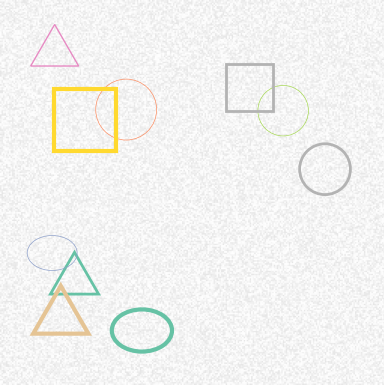[{"shape": "triangle", "thickness": 2, "radius": 0.36, "center": [0.193, 0.272]}, {"shape": "oval", "thickness": 3, "radius": 0.39, "center": [0.369, 0.142]}, {"shape": "circle", "thickness": 0.5, "radius": 0.4, "center": [0.328, 0.715]}, {"shape": "oval", "thickness": 0.5, "radius": 0.32, "center": [0.136, 0.343]}, {"shape": "triangle", "thickness": 1, "radius": 0.36, "center": [0.142, 0.864]}, {"shape": "circle", "thickness": 0.5, "radius": 0.33, "center": [0.735, 0.713]}, {"shape": "square", "thickness": 3, "radius": 0.4, "center": [0.22, 0.688]}, {"shape": "triangle", "thickness": 3, "radius": 0.41, "center": [0.158, 0.175]}, {"shape": "circle", "thickness": 2, "radius": 0.33, "center": [0.844, 0.561]}, {"shape": "square", "thickness": 2, "radius": 0.31, "center": [0.648, 0.772]}]